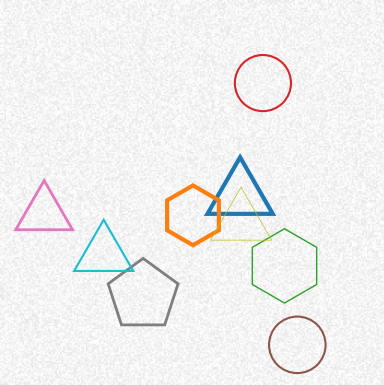[{"shape": "triangle", "thickness": 3, "radius": 0.49, "center": [0.624, 0.494]}, {"shape": "hexagon", "thickness": 3, "radius": 0.39, "center": [0.501, 0.441]}, {"shape": "hexagon", "thickness": 1, "radius": 0.48, "center": [0.739, 0.309]}, {"shape": "circle", "thickness": 1.5, "radius": 0.36, "center": [0.683, 0.784]}, {"shape": "circle", "thickness": 1.5, "radius": 0.37, "center": [0.772, 0.104]}, {"shape": "triangle", "thickness": 2, "radius": 0.43, "center": [0.115, 0.446]}, {"shape": "pentagon", "thickness": 2, "radius": 0.48, "center": [0.372, 0.233]}, {"shape": "triangle", "thickness": 0.5, "radius": 0.46, "center": [0.626, 0.422]}, {"shape": "triangle", "thickness": 1.5, "radius": 0.44, "center": [0.269, 0.341]}]